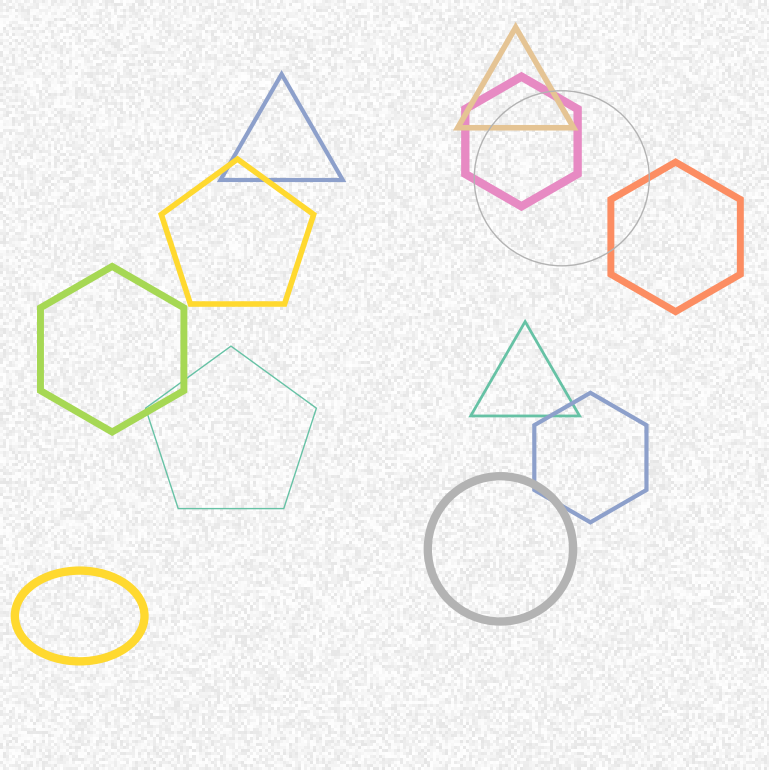[{"shape": "triangle", "thickness": 1, "radius": 0.41, "center": [0.682, 0.501]}, {"shape": "pentagon", "thickness": 0.5, "radius": 0.58, "center": [0.3, 0.434]}, {"shape": "hexagon", "thickness": 2.5, "radius": 0.49, "center": [0.877, 0.692]}, {"shape": "hexagon", "thickness": 1.5, "radius": 0.42, "center": [0.767, 0.406]}, {"shape": "triangle", "thickness": 1.5, "radius": 0.46, "center": [0.366, 0.812]}, {"shape": "hexagon", "thickness": 3, "radius": 0.42, "center": [0.677, 0.816]}, {"shape": "hexagon", "thickness": 2.5, "radius": 0.54, "center": [0.146, 0.546]}, {"shape": "oval", "thickness": 3, "radius": 0.42, "center": [0.103, 0.2]}, {"shape": "pentagon", "thickness": 2, "radius": 0.52, "center": [0.308, 0.689]}, {"shape": "triangle", "thickness": 2, "radius": 0.43, "center": [0.67, 0.878]}, {"shape": "circle", "thickness": 0.5, "radius": 0.57, "center": [0.73, 0.768]}, {"shape": "circle", "thickness": 3, "radius": 0.47, "center": [0.65, 0.287]}]